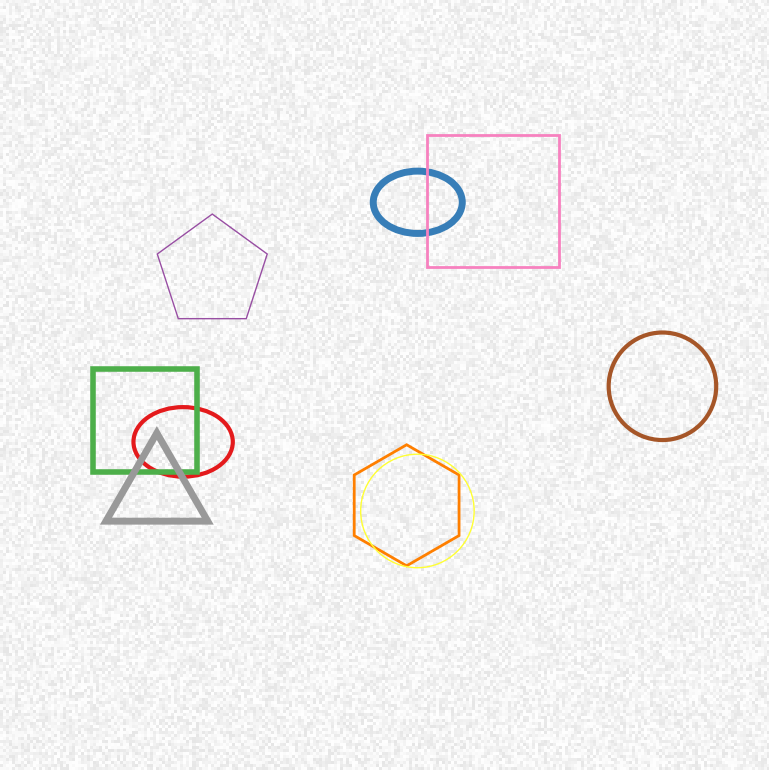[{"shape": "oval", "thickness": 1.5, "radius": 0.32, "center": [0.238, 0.426]}, {"shape": "oval", "thickness": 2.5, "radius": 0.29, "center": [0.543, 0.737]}, {"shape": "square", "thickness": 2, "radius": 0.33, "center": [0.188, 0.453]}, {"shape": "pentagon", "thickness": 0.5, "radius": 0.38, "center": [0.276, 0.647]}, {"shape": "hexagon", "thickness": 1, "radius": 0.39, "center": [0.528, 0.344]}, {"shape": "circle", "thickness": 0.5, "radius": 0.37, "center": [0.542, 0.336]}, {"shape": "circle", "thickness": 1.5, "radius": 0.35, "center": [0.86, 0.498]}, {"shape": "square", "thickness": 1, "radius": 0.43, "center": [0.64, 0.739]}, {"shape": "triangle", "thickness": 2.5, "radius": 0.38, "center": [0.204, 0.361]}]